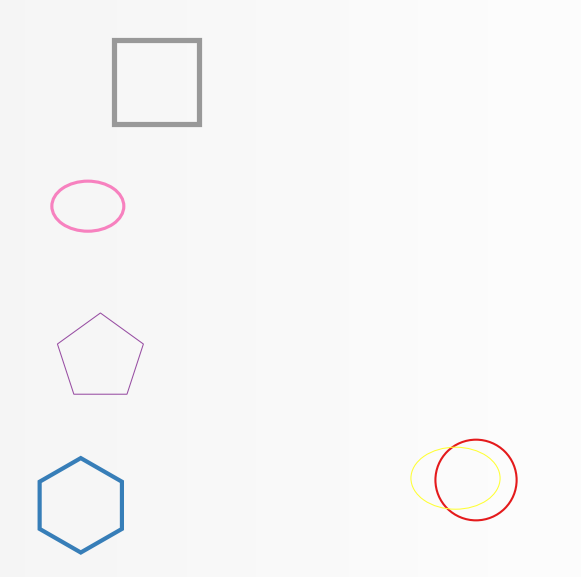[{"shape": "circle", "thickness": 1, "radius": 0.35, "center": [0.819, 0.168]}, {"shape": "hexagon", "thickness": 2, "radius": 0.41, "center": [0.139, 0.124]}, {"shape": "pentagon", "thickness": 0.5, "radius": 0.39, "center": [0.173, 0.379]}, {"shape": "oval", "thickness": 0.5, "radius": 0.38, "center": [0.784, 0.171]}, {"shape": "oval", "thickness": 1.5, "radius": 0.31, "center": [0.151, 0.642]}, {"shape": "square", "thickness": 2.5, "radius": 0.37, "center": [0.269, 0.857]}]